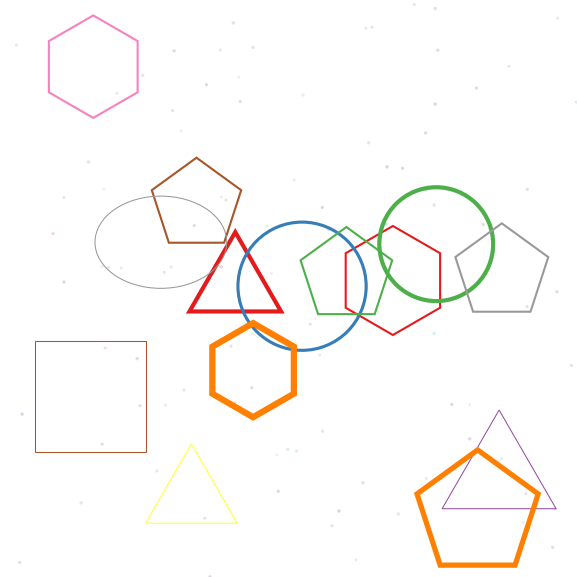[{"shape": "triangle", "thickness": 2, "radius": 0.46, "center": [0.407, 0.506]}, {"shape": "hexagon", "thickness": 1, "radius": 0.47, "center": [0.68, 0.513]}, {"shape": "circle", "thickness": 1.5, "radius": 0.56, "center": [0.523, 0.504]}, {"shape": "circle", "thickness": 2, "radius": 0.49, "center": [0.755, 0.576]}, {"shape": "pentagon", "thickness": 1, "radius": 0.42, "center": [0.6, 0.523]}, {"shape": "triangle", "thickness": 0.5, "radius": 0.57, "center": [0.864, 0.175]}, {"shape": "hexagon", "thickness": 3, "radius": 0.41, "center": [0.438, 0.358]}, {"shape": "pentagon", "thickness": 2.5, "radius": 0.55, "center": [0.827, 0.11]}, {"shape": "triangle", "thickness": 0.5, "radius": 0.46, "center": [0.331, 0.139]}, {"shape": "pentagon", "thickness": 1, "radius": 0.41, "center": [0.34, 0.645]}, {"shape": "square", "thickness": 0.5, "radius": 0.48, "center": [0.157, 0.313]}, {"shape": "hexagon", "thickness": 1, "radius": 0.44, "center": [0.161, 0.884]}, {"shape": "pentagon", "thickness": 1, "radius": 0.42, "center": [0.869, 0.528]}, {"shape": "oval", "thickness": 0.5, "radius": 0.57, "center": [0.279, 0.58]}]